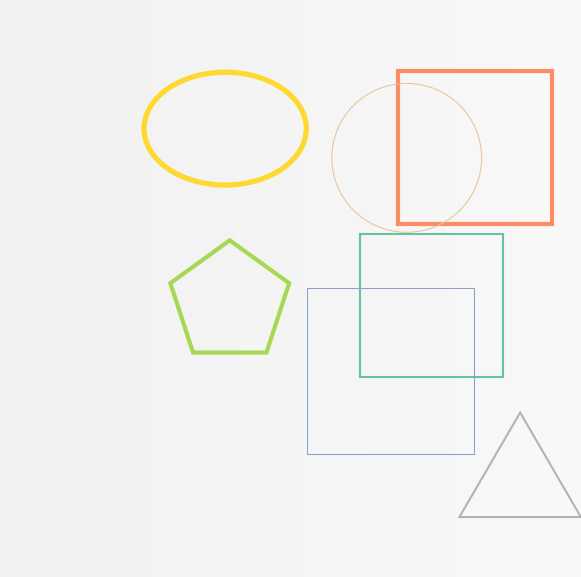[{"shape": "square", "thickness": 1, "radius": 0.62, "center": [0.742, 0.47]}, {"shape": "square", "thickness": 2, "radius": 0.66, "center": [0.817, 0.744]}, {"shape": "square", "thickness": 0.5, "radius": 0.72, "center": [0.672, 0.357]}, {"shape": "pentagon", "thickness": 2, "radius": 0.54, "center": [0.395, 0.476]}, {"shape": "oval", "thickness": 2.5, "radius": 0.7, "center": [0.387, 0.776]}, {"shape": "circle", "thickness": 0.5, "radius": 0.64, "center": [0.7, 0.726]}, {"shape": "triangle", "thickness": 1, "radius": 0.6, "center": [0.895, 0.164]}]